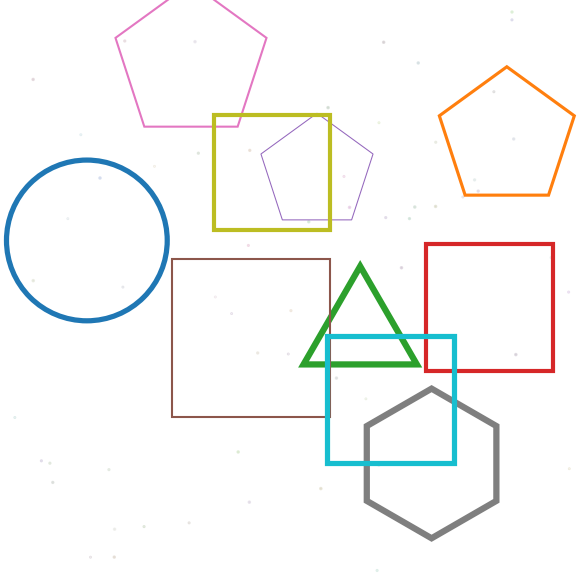[{"shape": "circle", "thickness": 2.5, "radius": 0.7, "center": [0.15, 0.583]}, {"shape": "pentagon", "thickness": 1.5, "radius": 0.61, "center": [0.878, 0.761]}, {"shape": "triangle", "thickness": 3, "radius": 0.57, "center": [0.624, 0.425]}, {"shape": "square", "thickness": 2, "radius": 0.55, "center": [0.847, 0.467]}, {"shape": "pentagon", "thickness": 0.5, "radius": 0.51, "center": [0.549, 0.701]}, {"shape": "square", "thickness": 1, "radius": 0.69, "center": [0.434, 0.414]}, {"shape": "pentagon", "thickness": 1, "radius": 0.69, "center": [0.331, 0.891]}, {"shape": "hexagon", "thickness": 3, "radius": 0.65, "center": [0.747, 0.197]}, {"shape": "square", "thickness": 2, "radius": 0.5, "center": [0.471, 0.7]}, {"shape": "square", "thickness": 2.5, "radius": 0.55, "center": [0.676, 0.307]}]